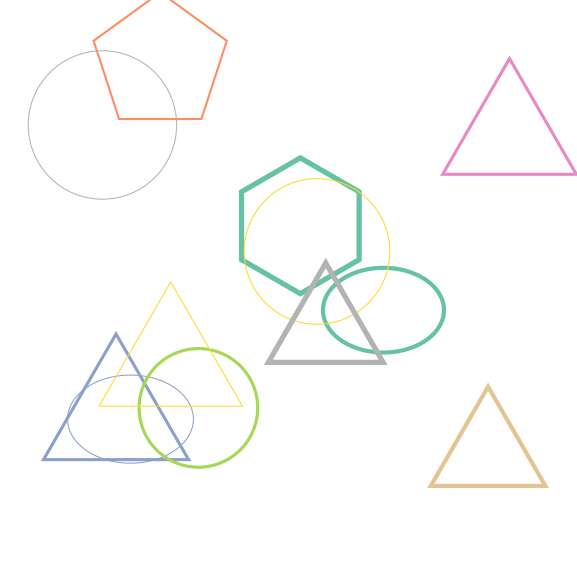[{"shape": "oval", "thickness": 2, "radius": 0.52, "center": [0.664, 0.462]}, {"shape": "hexagon", "thickness": 2.5, "radius": 0.59, "center": [0.52, 0.608]}, {"shape": "pentagon", "thickness": 1, "radius": 0.61, "center": [0.277, 0.891]}, {"shape": "oval", "thickness": 0.5, "radius": 0.54, "center": [0.226, 0.273]}, {"shape": "triangle", "thickness": 1.5, "radius": 0.73, "center": [0.201, 0.276]}, {"shape": "triangle", "thickness": 1.5, "radius": 0.67, "center": [0.882, 0.764]}, {"shape": "circle", "thickness": 1.5, "radius": 0.51, "center": [0.344, 0.293]}, {"shape": "circle", "thickness": 0.5, "radius": 0.63, "center": [0.549, 0.564]}, {"shape": "triangle", "thickness": 0.5, "radius": 0.72, "center": [0.296, 0.367]}, {"shape": "triangle", "thickness": 2, "radius": 0.57, "center": [0.845, 0.215]}, {"shape": "circle", "thickness": 0.5, "radius": 0.64, "center": [0.177, 0.783]}, {"shape": "triangle", "thickness": 2.5, "radius": 0.57, "center": [0.564, 0.429]}]